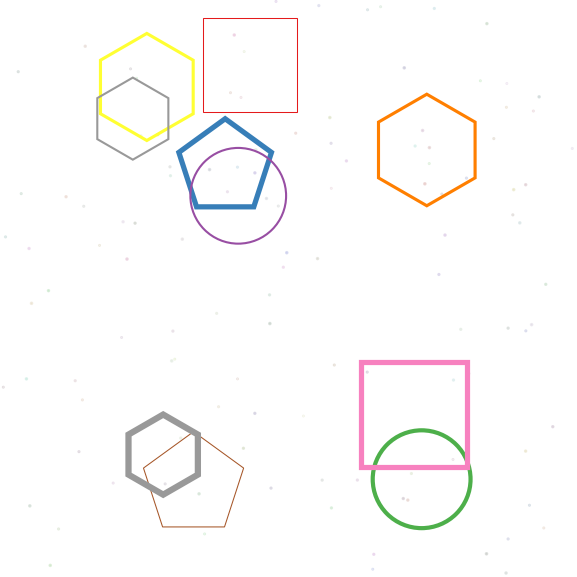[{"shape": "square", "thickness": 0.5, "radius": 0.41, "center": [0.433, 0.886]}, {"shape": "pentagon", "thickness": 2.5, "radius": 0.42, "center": [0.39, 0.709]}, {"shape": "circle", "thickness": 2, "radius": 0.42, "center": [0.73, 0.169]}, {"shape": "circle", "thickness": 1, "radius": 0.41, "center": [0.413, 0.66]}, {"shape": "hexagon", "thickness": 1.5, "radius": 0.48, "center": [0.739, 0.739]}, {"shape": "hexagon", "thickness": 1.5, "radius": 0.46, "center": [0.254, 0.849]}, {"shape": "pentagon", "thickness": 0.5, "radius": 0.46, "center": [0.335, 0.16]}, {"shape": "square", "thickness": 2.5, "radius": 0.46, "center": [0.717, 0.281]}, {"shape": "hexagon", "thickness": 3, "radius": 0.35, "center": [0.283, 0.212]}, {"shape": "hexagon", "thickness": 1, "radius": 0.36, "center": [0.23, 0.794]}]